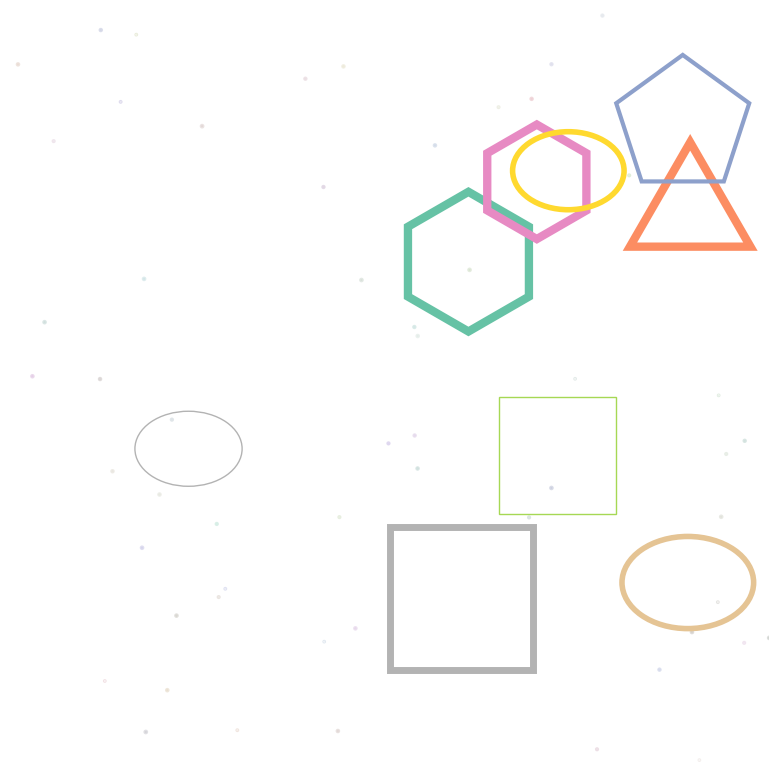[{"shape": "hexagon", "thickness": 3, "radius": 0.45, "center": [0.608, 0.66]}, {"shape": "triangle", "thickness": 3, "radius": 0.45, "center": [0.896, 0.725]}, {"shape": "pentagon", "thickness": 1.5, "radius": 0.45, "center": [0.887, 0.838]}, {"shape": "hexagon", "thickness": 3, "radius": 0.37, "center": [0.697, 0.764]}, {"shape": "square", "thickness": 0.5, "radius": 0.38, "center": [0.725, 0.409]}, {"shape": "oval", "thickness": 2, "radius": 0.36, "center": [0.738, 0.778]}, {"shape": "oval", "thickness": 2, "radius": 0.43, "center": [0.893, 0.243]}, {"shape": "oval", "thickness": 0.5, "radius": 0.35, "center": [0.245, 0.417]}, {"shape": "square", "thickness": 2.5, "radius": 0.46, "center": [0.6, 0.223]}]